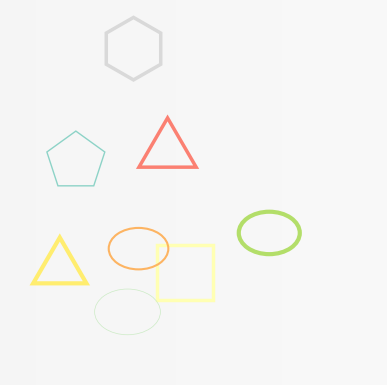[{"shape": "pentagon", "thickness": 1, "radius": 0.39, "center": [0.196, 0.581]}, {"shape": "square", "thickness": 2.5, "radius": 0.36, "center": [0.478, 0.292]}, {"shape": "triangle", "thickness": 2.5, "radius": 0.43, "center": [0.432, 0.608]}, {"shape": "oval", "thickness": 1.5, "radius": 0.38, "center": [0.357, 0.354]}, {"shape": "oval", "thickness": 3, "radius": 0.39, "center": [0.695, 0.395]}, {"shape": "hexagon", "thickness": 2.5, "radius": 0.41, "center": [0.345, 0.874]}, {"shape": "oval", "thickness": 0.5, "radius": 0.42, "center": [0.329, 0.19]}, {"shape": "triangle", "thickness": 3, "radius": 0.4, "center": [0.154, 0.304]}]